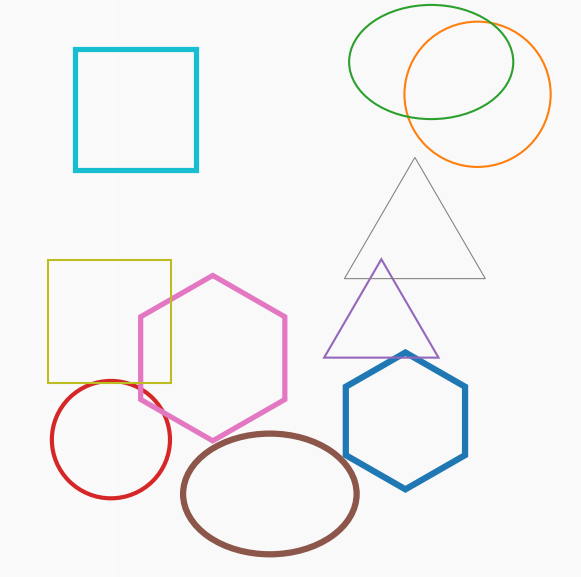[{"shape": "hexagon", "thickness": 3, "radius": 0.59, "center": [0.698, 0.27]}, {"shape": "circle", "thickness": 1, "radius": 0.63, "center": [0.822, 0.836]}, {"shape": "oval", "thickness": 1, "radius": 0.71, "center": [0.742, 0.892]}, {"shape": "circle", "thickness": 2, "radius": 0.51, "center": [0.191, 0.238]}, {"shape": "triangle", "thickness": 1, "radius": 0.57, "center": [0.656, 0.437]}, {"shape": "oval", "thickness": 3, "radius": 0.75, "center": [0.464, 0.144]}, {"shape": "hexagon", "thickness": 2.5, "radius": 0.72, "center": [0.366, 0.379]}, {"shape": "triangle", "thickness": 0.5, "radius": 0.7, "center": [0.714, 0.587]}, {"shape": "square", "thickness": 1, "radius": 0.53, "center": [0.189, 0.443]}, {"shape": "square", "thickness": 2.5, "radius": 0.52, "center": [0.233, 0.81]}]